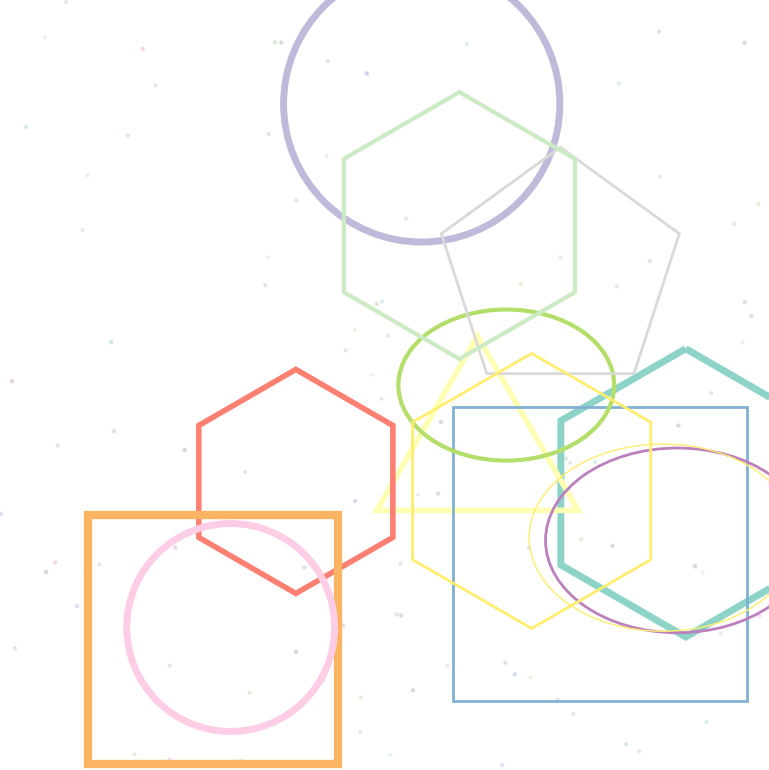[{"shape": "hexagon", "thickness": 2.5, "radius": 0.94, "center": [0.891, 0.36]}, {"shape": "triangle", "thickness": 2, "radius": 0.75, "center": [0.62, 0.413]}, {"shape": "circle", "thickness": 2.5, "radius": 0.9, "center": [0.548, 0.865]}, {"shape": "hexagon", "thickness": 2, "radius": 0.73, "center": [0.384, 0.375]}, {"shape": "square", "thickness": 1, "radius": 0.95, "center": [0.779, 0.281]}, {"shape": "square", "thickness": 3, "radius": 0.81, "center": [0.277, 0.17]}, {"shape": "oval", "thickness": 1.5, "radius": 0.7, "center": [0.658, 0.5]}, {"shape": "circle", "thickness": 2.5, "radius": 0.67, "center": [0.3, 0.185]}, {"shape": "pentagon", "thickness": 1, "radius": 0.81, "center": [0.728, 0.646]}, {"shape": "oval", "thickness": 1, "radius": 0.86, "center": [0.88, 0.298]}, {"shape": "hexagon", "thickness": 1.5, "radius": 0.87, "center": [0.597, 0.707]}, {"shape": "oval", "thickness": 0.5, "radius": 0.87, "center": [0.861, 0.302]}, {"shape": "hexagon", "thickness": 1, "radius": 0.89, "center": [0.69, 0.362]}]